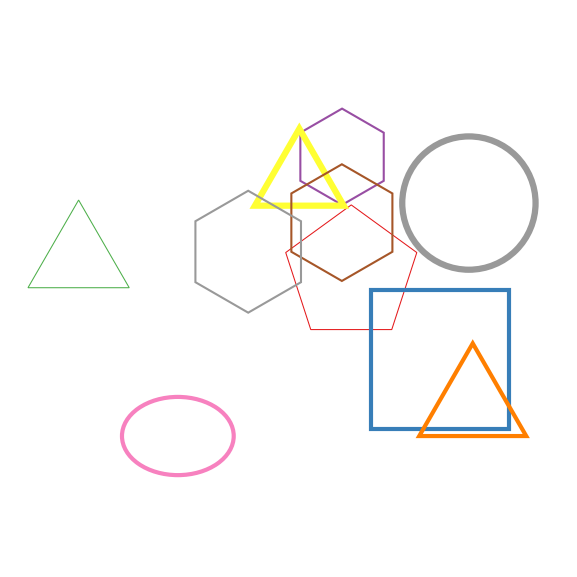[{"shape": "pentagon", "thickness": 0.5, "radius": 0.6, "center": [0.608, 0.525]}, {"shape": "square", "thickness": 2, "radius": 0.6, "center": [0.762, 0.377]}, {"shape": "triangle", "thickness": 0.5, "radius": 0.51, "center": [0.136, 0.552]}, {"shape": "hexagon", "thickness": 1, "radius": 0.42, "center": [0.592, 0.728]}, {"shape": "triangle", "thickness": 2, "radius": 0.53, "center": [0.819, 0.298]}, {"shape": "triangle", "thickness": 3, "radius": 0.44, "center": [0.518, 0.687]}, {"shape": "hexagon", "thickness": 1, "radius": 0.51, "center": [0.592, 0.614]}, {"shape": "oval", "thickness": 2, "radius": 0.48, "center": [0.308, 0.244]}, {"shape": "circle", "thickness": 3, "radius": 0.58, "center": [0.812, 0.648]}, {"shape": "hexagon", "thickness": 1, "radius": 0.53, "center": [0.43, 0.563]}]